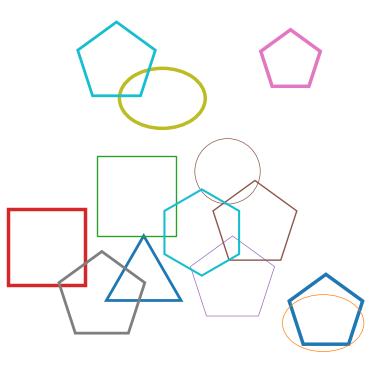[{"shape": "triangle", "thickness": 2, "radius": 0.56, "center": [0.373, 0.276]}, {"shape": "pentagon", "thickness": 2.5, "radius": 0.5, "center": [0.847, 0.187]}, {"shape": "oval", "thickness": 0.5, "radius": 0.53, "center": [0.839, 0.161]}, {"shape": "square", "thickness": 1, "radius": 0.52, "center": [0.355, 0.491]}, {"shape": "square", "thickness": 2.5, "radius": 0.5, "center": [0.121, 0.359]}, {"shape": "pentagon", "thickness": 0.5, "radius": 0.57, "center": [0.604, 0.272]}, {"shape": "circle", "thickness": 0.5, "radius": 0.42, "center": [0.591, 0.555]}, {"shape": "pentagon", "thickness": 1, "radius": 0.57, "center": [0.662, 0.417]}, {"shape": "pentagon", "thickness": 2.5, "radius": 0.41, "center": [0.755, 0.842]}, {"shape": "pentagon", "thickness": 2, "radius": 0.59, "center": [0.265, 0.23]}, {"shape": "oval", "thickness": 2.5, "radius": 0.56, "center": [0.422, 0.745]}, {"shape": "hexagon", "thickness": 1.5, "radius": 0.56, "center": [0.524, 0.396]}, {"shape": "pentagon", "thickness": 2, "radius": 0.53, "center": [0.303, 0.837]}]